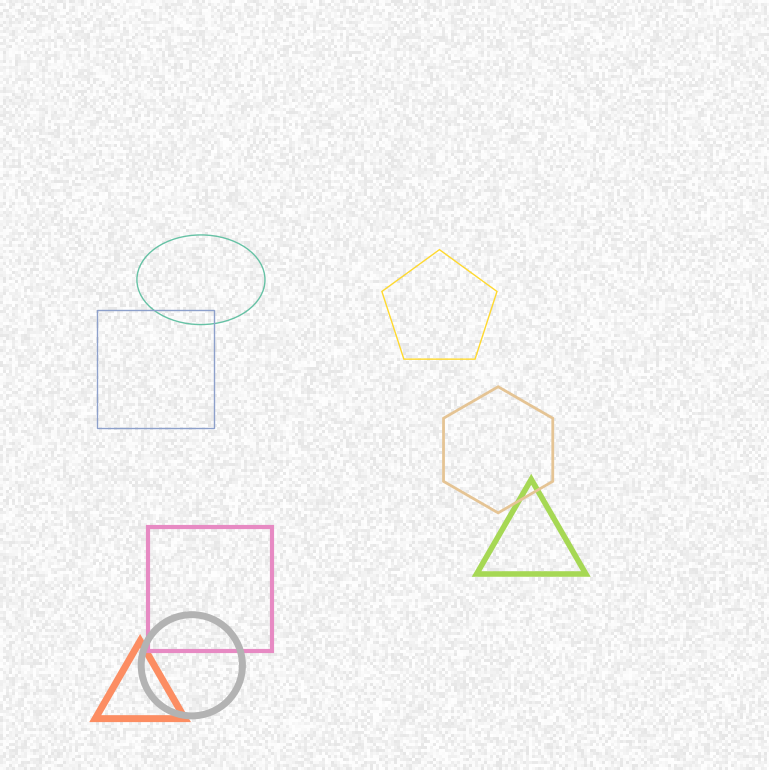[{"shape": "oval", "thickness": 0.5, "radius": 0.42, "center": [0.261, 0.637]}, {"shape": "triangle", "thickness": 2.5, "radius": 0.34, "center": [0.182, 0.1]}, {"shape": "square", "thickness": 0.5, "radius": 0.38, "center": [0.202, 0.521]}, {"shape": "square", "thickness": 1.5, "radius": 0.4, "center": [0.273, 0.235]}, {"shape": "triangle", "thickness": 2, "radius": 0.41, "center": [0.69, 0.296]}, {"shape": "pentagon", "thickness": 0.5, "radius": 0.39, "center": [0.571, 0.597]}, {"shape": "hexagon", "thickness": 1, "radius": 0.41, "center": [0.647, 0.416]}, {"shape": "circle", "thickness": 2.5, "radius": 0.33, "center": [0.249, 0.136]}]